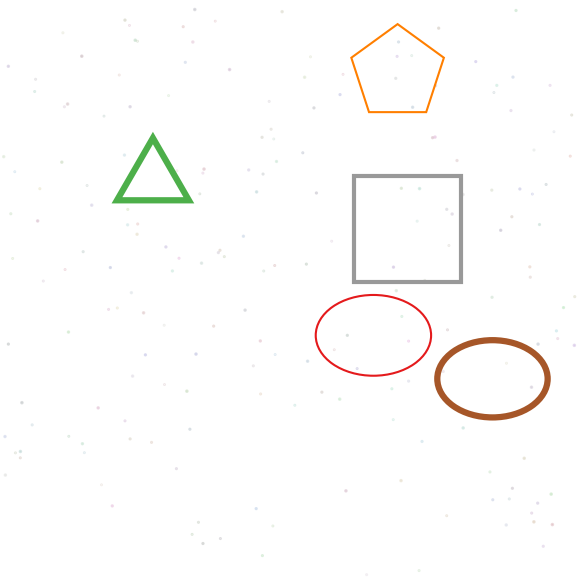[{"shape": "oval", "thickness": 1, "radius": 0.5, "center": [0.647, 0.418]}, {"shape": "triangle", "thickness": 3, "radius": 0.36, "center": [0.265, 0.688]}, {"shape": "pentagon", "thickness": 1, "radius": 0.42, "center": [0.688, 0.873]}, {"shape": "oval", "thickness": 3, "radius": 0.48, "center": [0.853, 0.343]}, {"shape": "square", "thickness": 2, "radius": 0.46, "center": [0.705, 0.603]}]